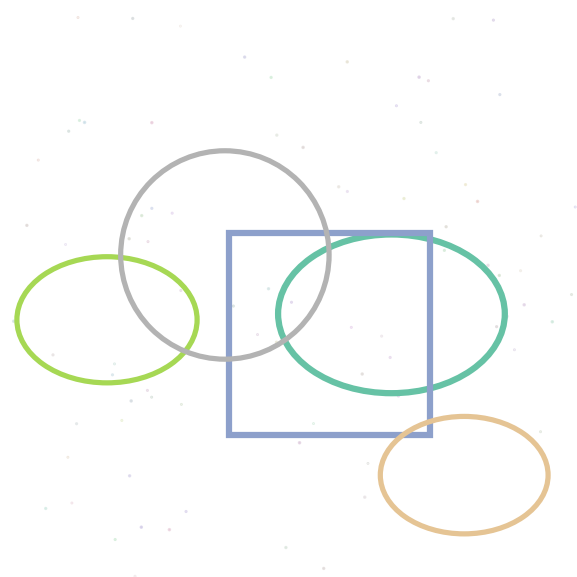[{"shape": "oval", "thickness": 3, "radius": 0.98, "center": [0.678, 0.456]}, {"shape": "square", "thickness": 3, "radius": 0.87, "center": [0.571, 0.421]}, {"shape": "oval", "thickness": 2.5, "radius": 0.78, "center": [0.185, 0.445]}, {"shape": "oval", "thickness": 2.5, "radius": 0.73, "center": [0.804, 0.176]}, {"shape": "circle", "thickness": 2.5, "radius": 0.9, "center": [0.389, 0.558]}]